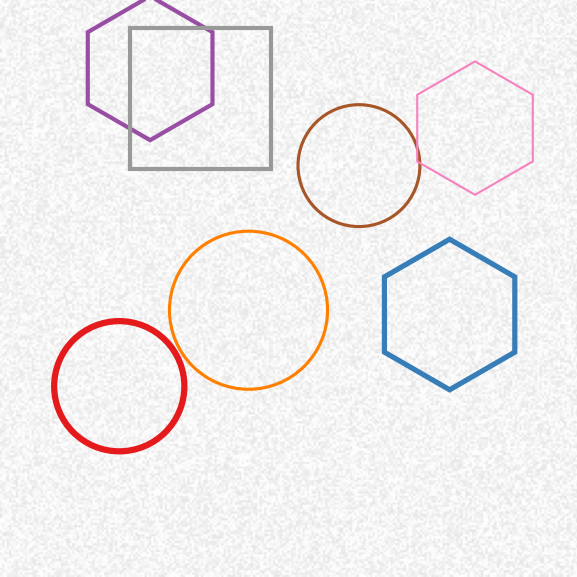[{"shape": "circle", "thickness": 3, "radius": 0.56, "center": [0.207, 0.33]}, {"shape": "hexagon", "thickness": 2.5, "radius": 0.65, "center": [0.779, 0.455]}, {"shape": "hexagon", "thickness": 2, "radius": 0.62, "center": [0.26, 0.881]}, {"shape": "circle", "thickness": 1.5, "radius": 0.68, "center": [0.43, 0.462]}, {"shape": "circle", "thickness": 1.5, "radius": 0.53, "center": [0.622, 0.712]}, {"shape": "hexagon", "thickness": 1, "radius": 0.58, "center": [0.823, 0.777]}, {"shape": "square", "thickness": 2, "radius": 0.61, "center": [0.348, 0.828]}]